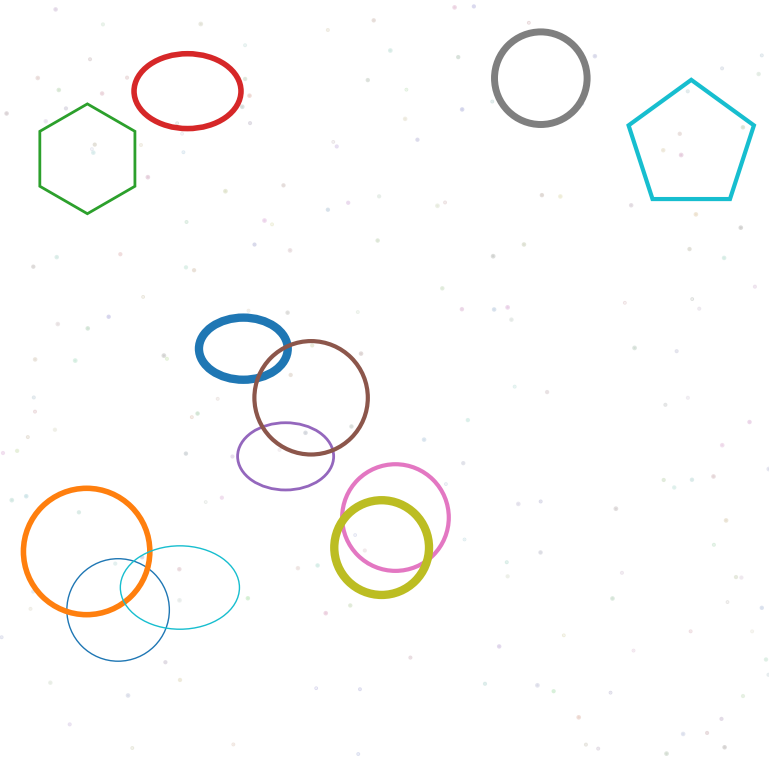[{"shape": "circle", "thickness": 0.5, "radius": 0.33, "center": [0.153, 0.208]}, {"shape": "oval", "thickness": 3, "radius": 0.29, "center": [0.316, 0.547]}, {"shape": "circle", "thickness": 2, "radius": 0.41, "center": [0.113, 0.284]}, {"shape": "hexagon", "thickness": 1, "radius": 0.36, "center": [0.113, 0.794]}, {"shape": "oval", "thickness": 2, "radius": 0.35, "center": [0.244, 0.882]}, {"shape": "oval", "thickness": 1, "radius": 0.31, "center": [0.371, 0.407]}, {"shape": "circle", "thickness": 1.5, "radius": 0.37, "center": [0.404, 0.483]}, {"shape": "circle", "thickness": 1.5, "radius": 0.35, "center": [0.514, 0.328]}, {"shape": "circle", "thickness": 2.5, "radius": 0.3, "center": [0.702, 0.898]}, {"shape": "circle", "thickness": 3, "radius": 0.31, "center": [0.496, 0.289]}, {"shape": "oval", "thickness": 0.5, "radius": 0.39, "center": [0.234, 0.237]}, {"shape": "pentagon", "thickness": 1.5, "radius": 0.43, "center": [0.898, 0.811]}]